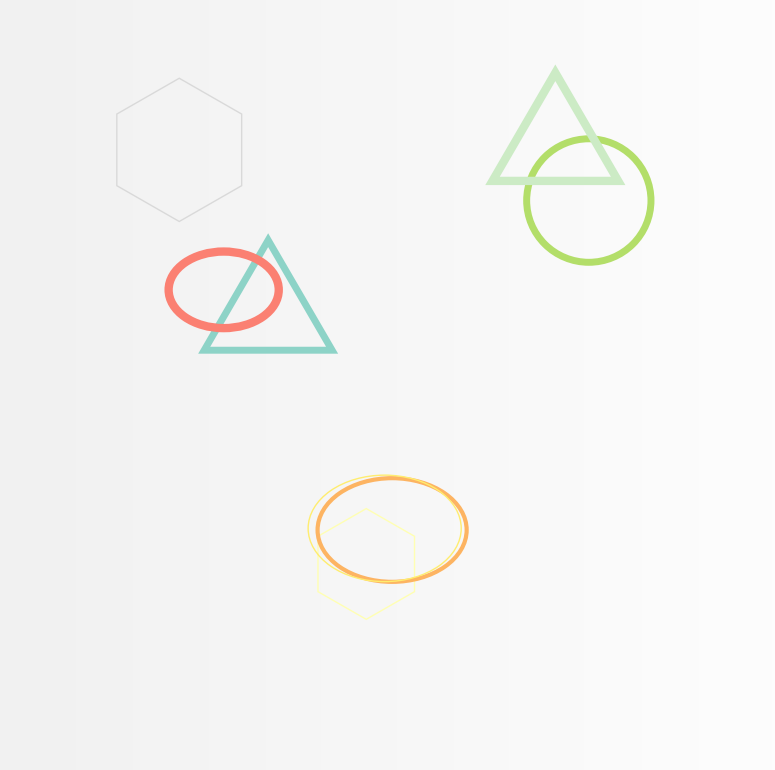[{"shape": "triangle", "thickness": 2.5, "radius": 0.48, "center": [0.346, 0.593]}, {"shape": "hexagon", "thickness": 0.5, "radius": 0.36, "center": [0.473, 0.268]}, {"shape": "oval", "thickness": 3, "radius": 0.36, "center": [0.289, 0.624]}, {"shape": "oval", "thickness": 1.5, "radius": 0.48, "center": [0.506, 0.312]}, {"shape": "circle", "thickness": 2.5, "radius": 0.4, "center": [0.76, 0.74]}, {"shape": "hexagon", "thickness": 0.5, "radius": 0.47, "center": [0.231, 0.805]}, {"shape": "triangle", "thickness": 3, "radius": 0.47, "center": [0.717, 0.812]}, {"shape": "oval", "thickness": 0.5, "radius": 0.49, "center": [0.496, 0.314]}]